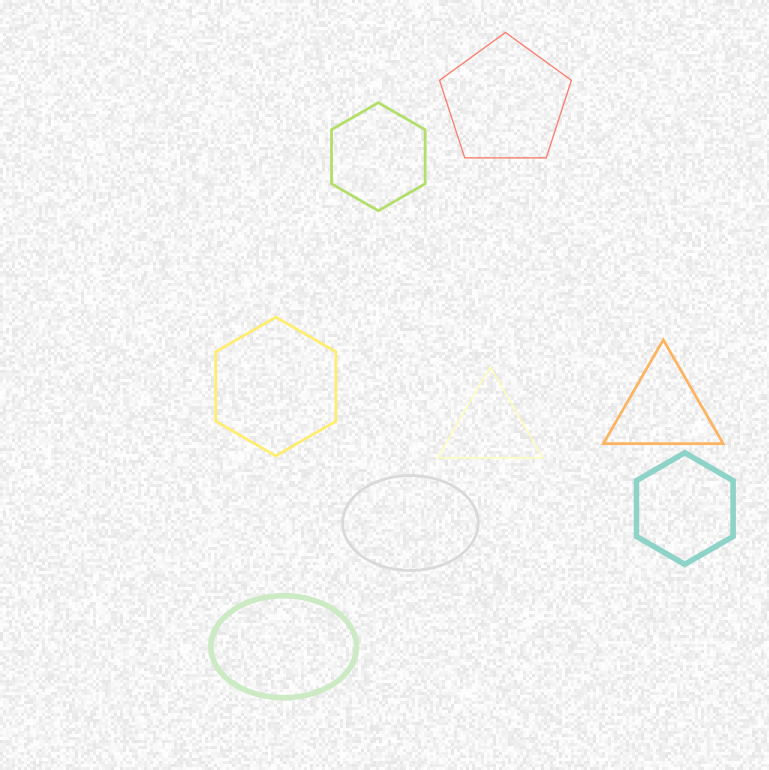[{"shape": "hexagon", "thickness": 2, "radius": 0.36, "center": [0.889, 0.34]}, {"shape": "triangle", "thickness": 0.5, "radius": 0.39, "center": [0.637, 0.445]}, {"shape": "pentagon", "thickness": 0.5, "radius": 0.45, "center": [0.656, 0.868]}, {"shape": "triangle", "thickness": 1, "radius": 0.45, "center": [0.861, 0.469]}, {"shape": "hexagon", "thickness": 1, "radius": 0.35, "center": [0.491, 0.796]}, {"shape": "oval", "thickness": 1, "radius": 0.44, "center": [0.533, 0.321]}, {"shape": "oval", "thickness": 2, "radius": 0.47, "center": [0.368, 0.16]}, {"shape": "hexagon", "thickness": 1, "radius": 0.45, "center": [0.358, 0.498]}]